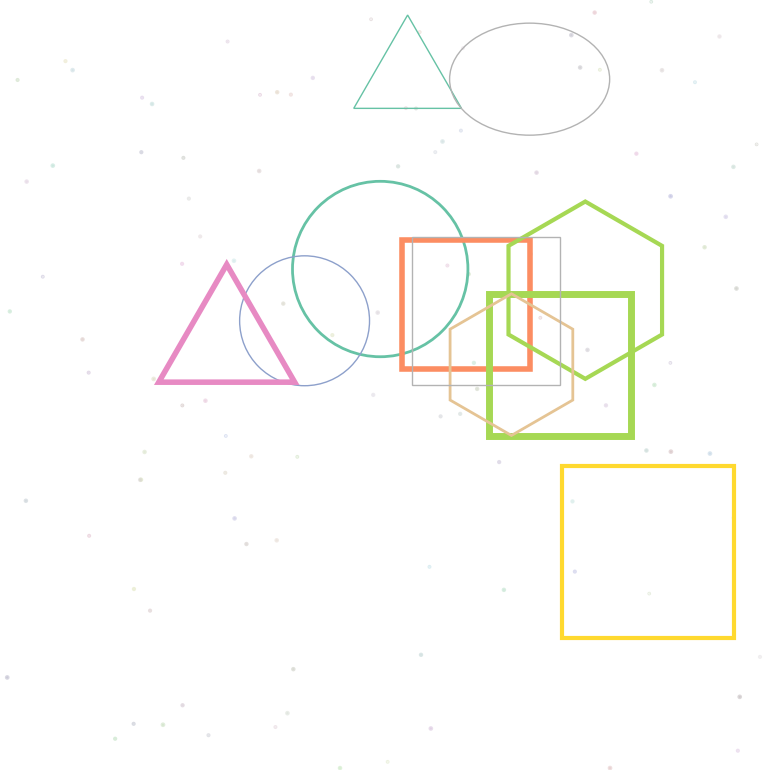[{"shape": "triangle", "thickness": 0.5, "radius": 0.4, "center": [0.529, 0.9]}, {"shape": "circle", "thickness": 1, "radius": 0.57, "center": [0.494, 0.651]}, {"shape": "square", "thickness": 2, "radius": 0.42, "center": [0.605, 0.605]}, {"shape": "circle", "thickness": 0.5, "radius": 0.42, "center": [0.396, 0.583]}, {"shape": "triangle", "thickness": 2, "radius": 0.51, "center": [0.294, 0.555]}, {"shape": "hexagon", "thickness": 1.5, "radius": 0.58, "center": [0.76, 0.623]}, {"shape": "square", "thickness": 2.5, "radius": 0.46, "center": [0.728, 0.526]}, {"shape": "square", "thickness": 1.5, "radius": 0.56, "center": [0.841, 0.283]}, {"shape": "hexagon", "thickness": 1, "radius": 0.46, "center": [0.664, 0.526]}, {"shape": "oval", "thickness": 0.5, "radius": 0.52, "center": [0.688, 0.897]}, {"shape": "square", "thickness": 0.5, "radius": 0.48, "center": [0.631, 0.596]}]